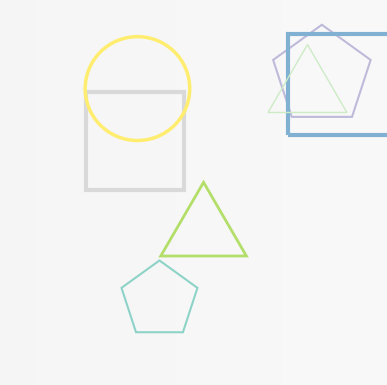[{"shape": "pentagon", "thickness": 1.5, "radius": 0.52, "center": [0.412, 0.22]}, {"shape": "pentagon", "thickness": 1.5, "radius": 0.66, "center": [0.831, 0.803]}, {"shape": "square", "thickness": 3, "radius": 0.66, "center": [0.875, 0.78]}, {"shape": "triangle", "thickness": 2, "radius": 0.64, "center": [0.525, 0.399]}, {"shape": "square", "thickness": 3, "radius": 0.63, "center": [0.348, 0.633]}, {"shape": "triangle", "thickness": 1, "radius": 0.59, "center": [0.793, 0.767]}, {"shape": "circle", "thickness": 2.5, "radius": 0.67, "center": [0.355, 0.77]}]